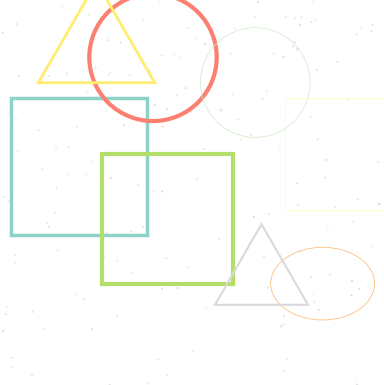[{"shape": "square", "thickness": 2.5, "radius": 0.89, "center": [0.205, 0.568]}, {"shape": "square", "thickness": 0.5, "radius": 0.73, "center": [0.886, 0.599]}, {"shape": "circle", "thickness": 3, "radius": 0.83, "center": [0.397, 0.851]}, {"shape": "oval", "thickness": 0.5, "radius": 0.67, "center": [0.838, 0.263]}, {"shape": "square", "thickness": 3, "radius": 0.84, "center": [0.435, 0.432]}, {"shape": "triangle", "thickness": 1.5, "radius": 0.7, "center": [0.679, 0.278]}, {"shape": "circle", "thickness": 0.5, "radius": 0.71, "center": [0.663, 0.786]}, {"shape": "triangle", "thickness": 2, "radius": 0.87, "center": [0.251, 0.872]}]